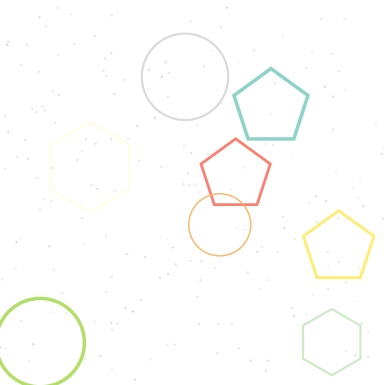[{"shape": "pentagon", "thickness": 2.5, "radius": 0.51, "center": [0.704, 0.721]}, {"shape": "hexagon", "thickness": 0.5, "radius": 0.59, "center": [0.233, 0.566]}, {"shape": "pentagon", "thickness": 2, "radius": 0.47, "center": [0.612, 0.545]}, {"shape": "circle", "thickness": 1, "radius": 0.4, "center": [0.571, 0.416]}, {"shape": "circle", "thickness": 2.5, "radius": 0.57, "center": [0.104, 0.11]}, {"shape": "circle", "thickness": 1.5, "radius": 0.56, "center": [0.481, 0.8]}, {"shape": "hexagon", "thickness": 1.5, "radius": 0.43, "center": [0.862, 0.111]}, {"shape": "pentagon", "thickness": 2, "radius": 0.48, "center": [0.88, 0.357]}]